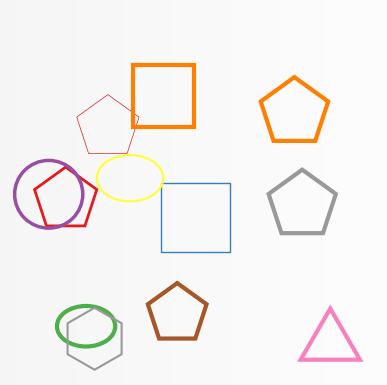[{"shape": "pentagon", "thickness": 2, "radius": 0.42, "center": [0.169, 0.482]}, {"shape": "pentagon", "thickness": 0.5, "radius": 0.42, "center": [0.278, 0.67]}, {"shape": "square", "thickness": 1, "radius": 0.45, "center": [0.504, 0.434]}, {"shape": "oval", "thickness": 3, "radius": 0.38, "center": [0.222, 0.153]}, {"shape": "circle", "thickness": 2.5, "radius": 0.44, "center": [0.126, 0.495]}, {"shape": "square", "thickness": 3, "radius": 0.4, "center": [0.422, 0.75]}, {"shape": "pentagon", "thickness": 3, "radius": 0.46, "center": [0.76, 0.708]}, {"shape": "oval", "thickness": 1.5, "radius": 0.43, "center": [0.336, 0.537]}, {"shape": "pentagon", "thickness": 3, "radius": 0.4, "center": [0.457, 0.185]}, {"shape": "triangle", "thickness": 3, "radius": 0.44, "center": [0.852, 0.11]}, {"shape": "hexagon", "thickness": 1.5, "radius": 0.4, "center": [0.244, 0.12]}, {"shape": "pentagon", "thickness": 3, "radius": 0.46, "center": [0.78, 0.468]}]